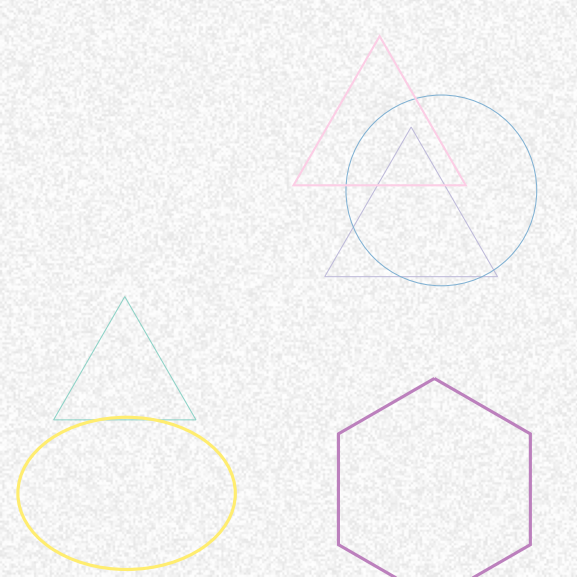[{"shape": "triangle", "thickness": 0.5, "radius": 0.71, "center": [0.216, 0.343]}, {"shape": "triangle", "thickness": 0.5, "radius": 0.86, "center": [0.712, 0.606]}, {"shape": "circle", "thickness": 0.5, "radius": 0.83, "center": [0.764, 0.669]}, {"shape": "triangle", "thickness": 1, "radius": 0.86, "center": [0.657, 0.764]}, {"shape": "hexagon", "thickness": 1.5, "radius": 0.96, "center": [0.752, 0.152]}, {"shape": "oval", "thickness": 1.5, "radius": 0.94, "center": [0.219, 0.145]}]